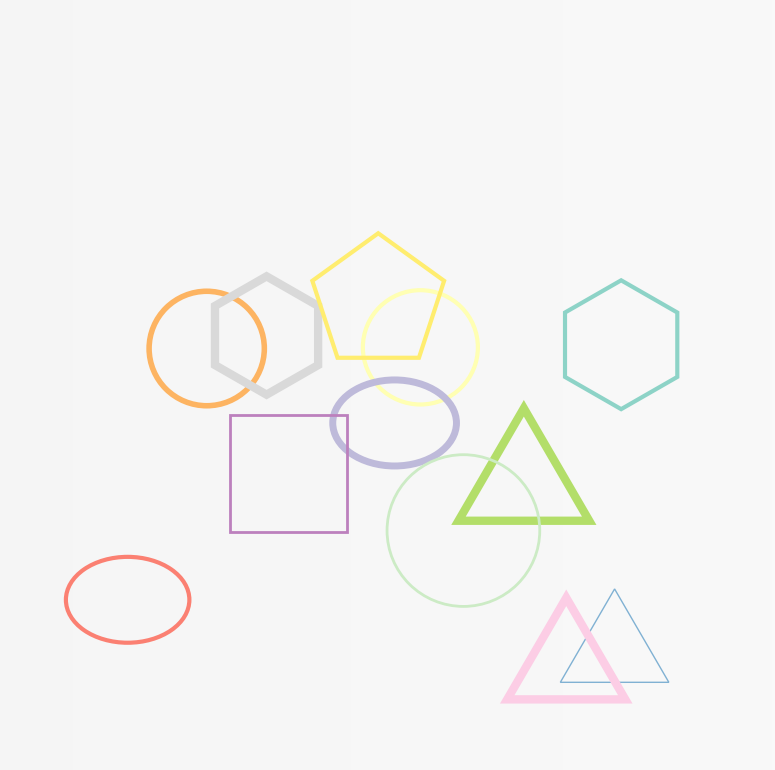[{"shape": "hexagon", "thickness": 1.5, "radius": 0.42, "center": [0.801, 0.552]}, {"shape": "circle", "thickness": 1.5, "radius": 0.37, "center": [0.542, 0.549]}, {"shape": "oval", "thickness": 2.5, "radius": 0.4, "center": [0.509, 0.451]}, {"shape": "oval", "thickness": 1.5, "radius": 0.4, "center": [0.165, 0.221]}, {"shape": "triangle", "thickness": 0.5, "radius": 0.4, "center": [0.793, 0.154]}, {"shape": "circle", "thickness": 2, "radius": 0.37, "center": [0.267, 0.547]}, {"shape": "triangle", "thickness": 3, "radius": 0.49, "center": [0.676, 0.372]}, {"shape": "triangle", "thickness": 3, "radius": 0.44, "center": [0.731, 0.136]}, {"shape": "hexagon", "thickness": 3, "radius": 0.38, "center": [0.344, 0.564]}, {"shape": "square", "thickness": 1, "radius": 0.38, "center": [0.372, 0.385]}, {"shape": "circle", "thickness": 1, "radius": 0.49, "center": [0.598, 0.311]}, {"shape": "pentagon", "thickness": 1.5, "radius": 0.45, "center": [0.488, 0.608]}]